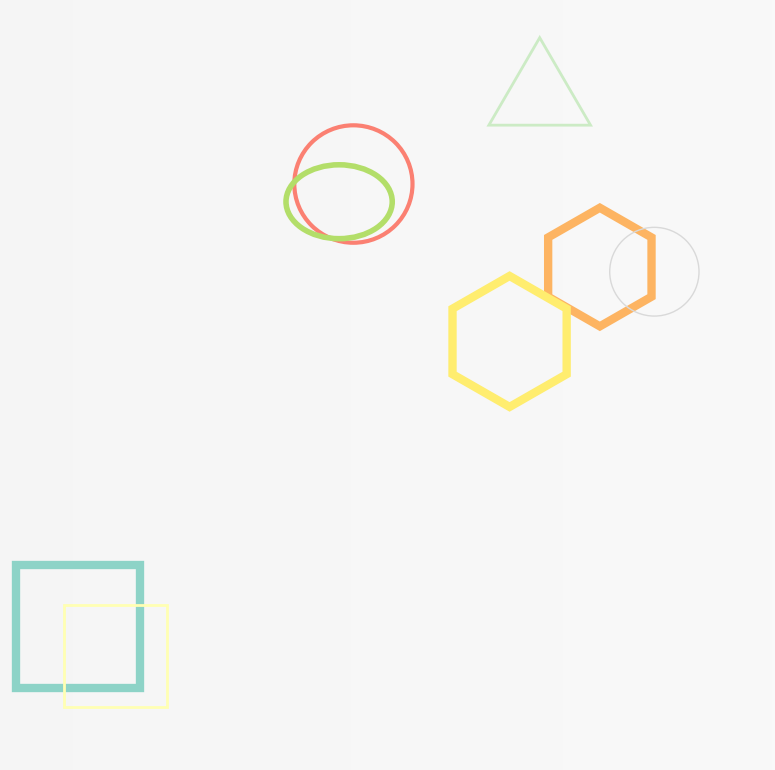[{"shape": "square", "thickness": 3, "radius": 0.4, "center": [0.1, 0.186]}, {"shape": "square", "thickness": 1, "radius": 0.33, "center": [0.149, 0.148]}, {"shape": "circle", "thickness": 1.5, "radius": 0.38, "center": [0.456, 0.761]}, {"shape": "hexagon", "thickness": 3, "radius": 0.39, "center": [0.774, 0.653]}, {"shape": "oval", "thickness": 2, "radius": 0.34, "center": [0.438, 0.738]}, {"shape": "circle", "thickness": 0.5, "radius": 0.29, "center": [0.844, 0.647]}, {"shape": "triangle", "thickness": 1, "radius": 0.38, "center": [0.696, 0.875]}, {"shape": "hexagon", "thickness": 3, "radius": 0.43, "center": [0.658, 0.557]}]